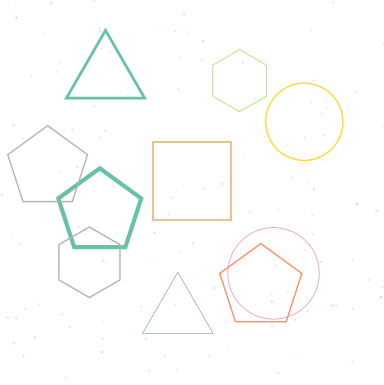[{"shape": "pentagon", "thickness": 3, "radius": 0.57, "center": [0.259, 0.45]}, {"shape": "triangle", "thickness": 2, "radius": 0.59, "center": [0.274, 0.804]}, {"shape": "pentagon", "thickness": 1, "radius": 0.56, "center": [0.677, 0.255]}, {"shape": "triangle", "thickness": 0.5, "radius": 0.53, "center": [0.462, 0.187]}, {"shape": "circle", "thickness": 0.5, "radius": 0.59, "center": [0.711, 0.29]}, {"shape": "hexagon", "thickness": 0.5, "radius": 0.4, "center": [0.622, 0.791]}, {"shape": "circle", "thickness": 1, "radius": 0.5, "center": [0.79, 0.684]}, {"shape": "square", "thickness": 1.5, "radius": 0.5, "center": [0.498, 0.529]}, {"shape": "pentagon", "thickness": 1, "radius": 0.54, "center": [0.124, 0.565]}, {"shape": "hexagon", "thickness": 1, "radius": 0.46, "center": [0.232, 0.319]}]